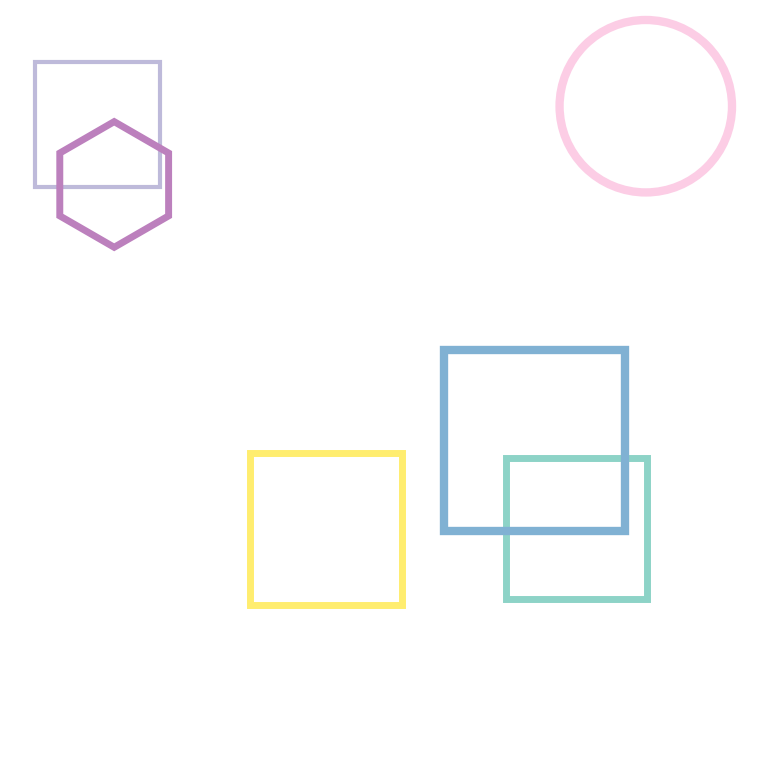[{"shape": "square", "thickness": 2.5, "radius": 0.46, "center": [0.748, 0.313]}, {"shape": "square", "thickness": 1.5, "radius": 0.41, "center": [0.127, 0.838]}, {"shape": "square", "thickness": 3, "radius": 0.59, "center": [0.694, 0.428]}, {"shape": "circle", "thickness": 3, "radius": 0.56, "center": [0.839, 0.862]}, {"shape": "hexagon", "thickness": 2.5, "radius": 0.41, "center": [0.148, 0.76]}, {"shape": "square", "thickness": 2.5, "radius": 0.49, "center": [0.423, 0.313]}]